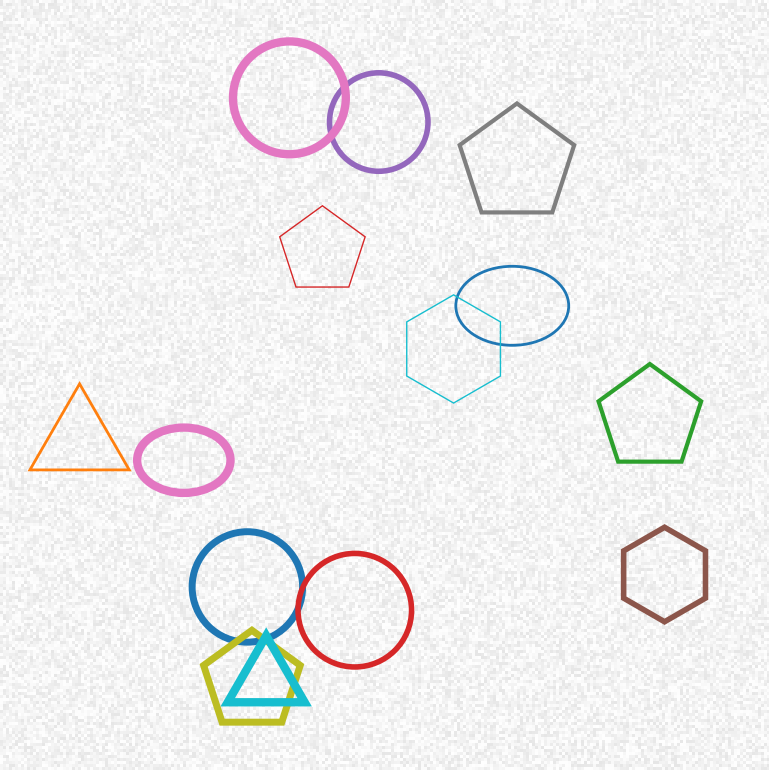[{"shape": "oval", "thickness": 1, "radius": 0.37, "center": [0.665, 0.603]}, {"shape": "circle", "thickness": 2.5, "radius": 0.36, "center": [0.321, 0.238]}, {"shape": "triangle", "thickness": 1, "radius": 0.37, "center": [0.103, 0.427]}, {"shape": "pentagon", "thickness": 1.5, "radius": 0.35, "center": [0.844, 0.457]}, {"shape": "circle", "thickness": 2, "radius": 0.37, "center": [0.461, 0.208]}, {"shape": "pentagon", "thickness": 0.5, "radius": 0.29, "center": [0.419, 0.674]}, {"shape": "circle", "thickness": 2, "radius": 0.32, "center": [0.492, 0.842]}, {"shape": "hexagon", "thickness": 2, "radius": 0.31, "center": [0.863, 0.254]}, {"shape": "oval", "thickness": 3, "radius": 0.3, "center": [0.239, 0.402]}, {"shape": "circle", "thickness": 3, "radius": 0.37, "center": [0.376, 0.873]}, {"shape": "pentagon", "thickness": 1.5, "radius": 0.39, "center": [0.671, 0.787]}, {"shape": "pentagon", "thickness": 2.5, "radius": 0.33, "center": [0.327, 0.115]}, {"shape": "hexagon", "thickness": 0.5, "radius": 0.35, "center": [0.589, 0.547]}, {"shape": "triangle", "thickness": 3, "radius": 0.29, "center": [0.346, 0.117]}]